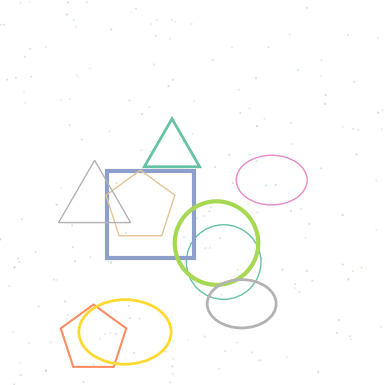[{"shape": "triangle", "thickness": 2, "radius": 0.42, "center": [0.447, 0.608]}, {"shape": "circle", "thickness": 1, "radius": 0.48, "center": [0.581, 0.319]}, {"shape": "pentagon", "thickness": 1.5, "radius": 0.45, "center": [0.243, 0.119]}, {"shape": "square", "thickness": 3, "radius": 0.57, "center": [0.391, 0.442]}, {"shape": "oval", "thickness": 1, "radius": 0.46, "center": [0.706, 0.532]}, {"shape": "circle", "thickness": 3, "radius": 0.54, "center": [0.562, 0.369]}, {"shape": "oval", "thickness": 2, "radius": 0.6, "center": [0.325, 0.138]}, {"shape": "pentagon", "thickness": 1, "radius": 0.47, "center": [0.365, 0.464]}, {"shape": "triangle", "thickness": 1, "radius": 0.54, "center": [0.246, 0.476]}, {"shape": "oval", "thickness": 2, "radius": 0.45, "center": [0.628, 0.211]}]